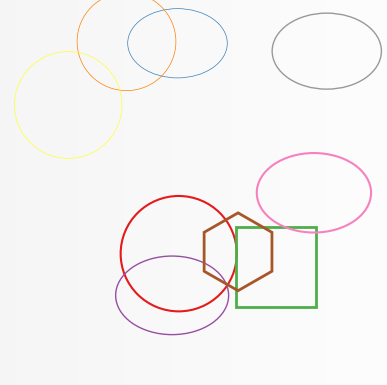[{"shape": "circle", "thickness": 1.5, "radius": 0.75, "center": [0.461, 0.341]}, {"shape": "oval", "thickness": 0.5, "radius": 0.64, "center": [0.458, 0.888]}, {"shape": "square", "thickness": 2, "radius": 0.52, "center": [0.713, 0.307]}, {"shape": "oval", "thickness": 1, "radius": 0.73, "center": [0.444, 0.233]}, {"shape": "circle", "thickness": 0.5, "radius": 0.64, "center": [0.326, 0.892]}, {"shape": "circle", "thickness": 0.5, "radius": 0.69, "center": [0.176, 0.727]}, {"shape": "hexagon", "thickness": 2, "radius": 0.51, "center": [0.614, 0.346]}, {"shape": "oval", "thickness": 1.5, "radius": 0.74, "center": [0.81, 0.499]}, {"shape": "oval", "thickness": 1, "radius": 0.7, "center": [0.843, 0.867]}]